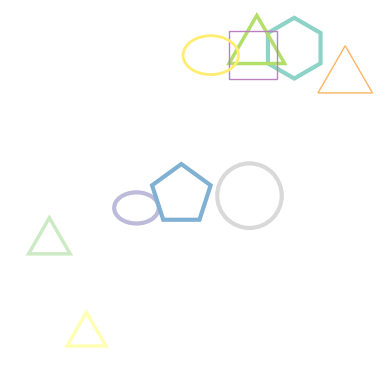[{"shape": "hexagon", "thickness": 3, "radius": 0.39, "center": [0.764, 0.875]}, {"shape": "triangle", "thickness": 2.5, "radius": 0.29, "center": [0.225, 0.131]}, {"shape": "oval", "thickness": 3, "radius": 0.29, "center": [0.354, 0.46]}, {"shape": "pentagon", "thickness": 3, "radius": 0.4, "center": [0.471, 0.494]}, {"shape": "triangle", "thickness": 1, "radius": 0.41, "center": [0.897, 0.799]}, {"shape": "triangle", "thickness": 2.5, "radius": 0.42, "center": [0.667, 0.877]}, {"shape": "circle", "thickness": 3, "radius": 0.42, "center": [0.648, 0.492]}, {"shape": "square", "thickness": 1, "radius": 0.31, "center": [0.658, 0.857]}, {"shape": "triangle", "thickness": 2.5, "radius": 0.31, "center": [0.128, 0.372]}, {"shape": "oval", "thickness": 2, "radius": 0.36, "center": [0.548, 0.857]}]